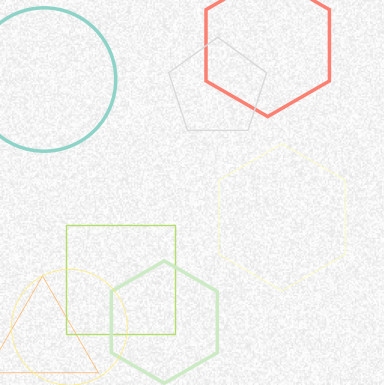[{"shape": "circle", "thickness": 2.5, "radius": 0.93, "center": [0.114, 0.793]}, {"shape": "hexagon", "thickness": 0.5, "radius": 0.96, "center": [0.733, 0.436]}, {"shape": "hexagon", "thickness": 2.5, "radius": 0.93, "center": [0.695, 0.882]}, {"shape": "triangle", "thickness": 0.5, "radius": 0.84, "center": [0.11, 0.116]}, {"shape": "square", "thickness": 1, "radius": 0.71, "center": [0.312, 0.274]}, {"shape": "pentagon", "thickness": 1, "radius": 0.67, "center": [0.566, 0.77]}, {"shape": "hexagon", "thickness": 2.5, "radius": 0.79, "center": [0.427, 0.163]}, {"shape": "circle", "thickness": 0.5, "radius": 0.75, "center": [0.18, 0.15]}]